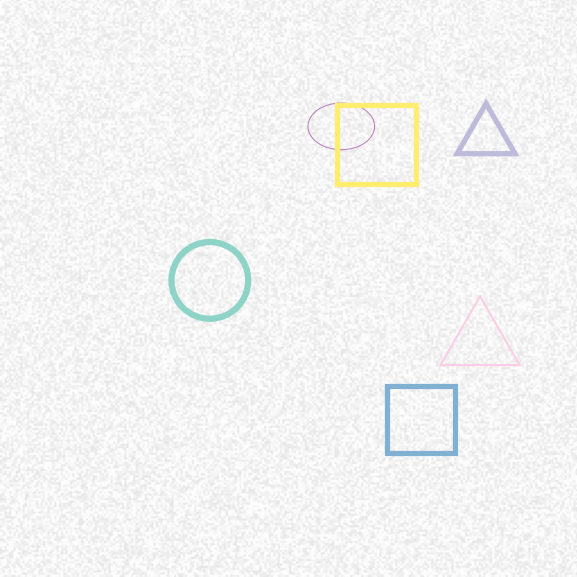[{"shape": "circle", "thickness": 3, "radius": 0.33, "center": [0.363, 0.514]}, {"shape": "triangle", "thickness": 2.5, "radius": 0.29, "center": [0.842, 0.762]}, {"shape": "square", "thickness": 2.5, "radius": 0.29, "center": [0.729, 0.273]}, {"shape": "triangle", "thickness": 1, "radius": 0.4, "center": [0.831, 0.407]}, {"shape": "oval", "thickness": 0.5, "radius": 0.29, "center": [0.591, 0.78]}, {"shape": "square", "thickness": 2.5, "radius": 0.34, "center": [0.652, 0.749]}]